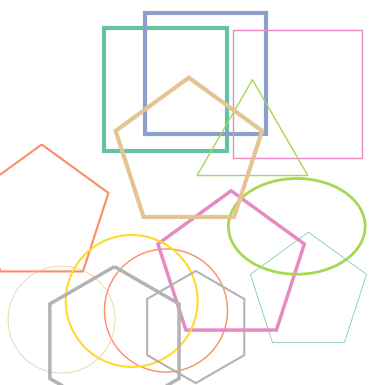[{"shape": "pentagon", "thickness": 0.5, "radius": 0.79, "center": [0.801, 0.238]}, {"shape": "square", "thickness": 3, "radius": 0.8, "center": [0.429, 0.768]}, {"shape": "pentagon", "thickness": 1.5, "radius": 0.91, "center": [0.108, 0.442]}, {"shape": "circle", "thickness": 1, "radius": 0.8, "center": [0.431, 0.194]}, {"shape": "square", "thickness": 3, "radius": 0.78, "center": [0.534, 0.809]}, {"shape": "pentagon", "thickness": 2.5, "radius": 1.0, "center": [0.6, 0.304]}, {"shape": "square", "thickness": 1, "radius": 0.83, "center": [0.772, 0.755]}, {"shape": "triangle", "thickness": 1, "radius": 0.83, "center": [0.656, 0.627]}, {"shape": "oval", "thickness": 2, "radius": 0.89, "center": [0.771, 0.412]}, {"shape": "circle", "thickness": 1.5, "radius": 0.86, "center": [0.342, 0.218]}, {"shape": "circle", "thickness": 0.5, "radius": 0.69, "center": [0.16, 0.17]}, {"shape": "pentagon", "thickness": 3, "radius": 1.0, "center": [0.491, 0.598]}, {"shape": "hexagon", "thickness": 2.5, "radius": 0.97, "center": [0.297, 0.114]}, {"shape": "hexagon", "thickness": 1.5, "radius": 0.73, "center": [0.508, 0.151]}]